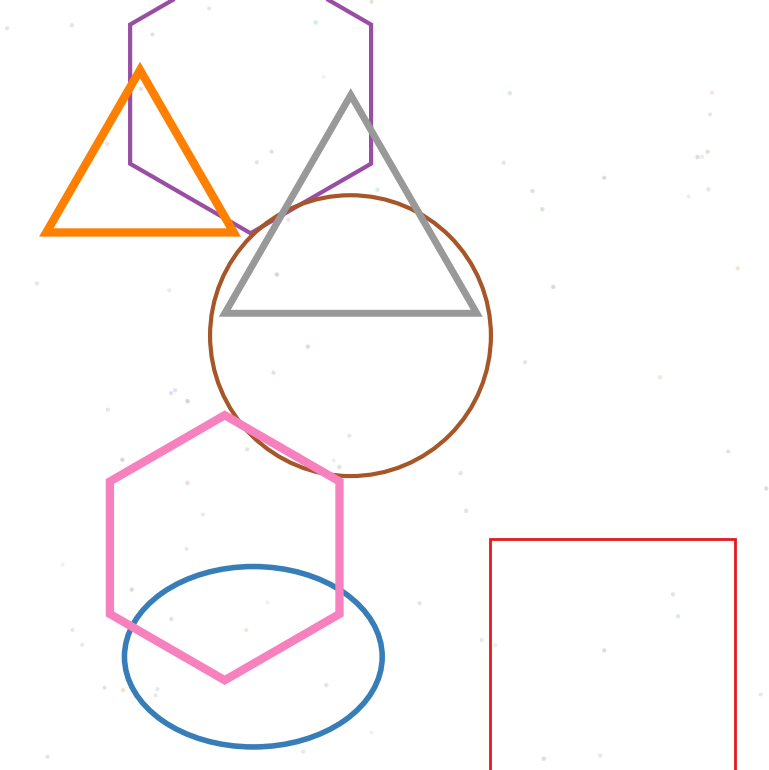[{"shape": "square", "thickness": 1, "radius": 0.8, "center": [0.795, 0.14]}, {"shape": "oval", "thickness": 2, "radius": 0.84, "center": [0.329, 0.147]}, {"shape": "hexagon", "thickness": 1.5, "radius": 0.9, "center": [0.325, 0.878]}, {"shape": "triangle", "thickness": 3, "radius": 0.7, "center": [0.182, 0.768]}, {"shape": "circle", "thickness": 1.5, "radius": 0.91, "center": [0.455, 0.564]}, {"shape": "hexagon", "thickness": 3, "radius": 0.86, "center": [0.292, 0.289]}, {"shape": "triangle", "thickness": 2.5, "radius": 0.94, "center": [0.456, 0.688]}]